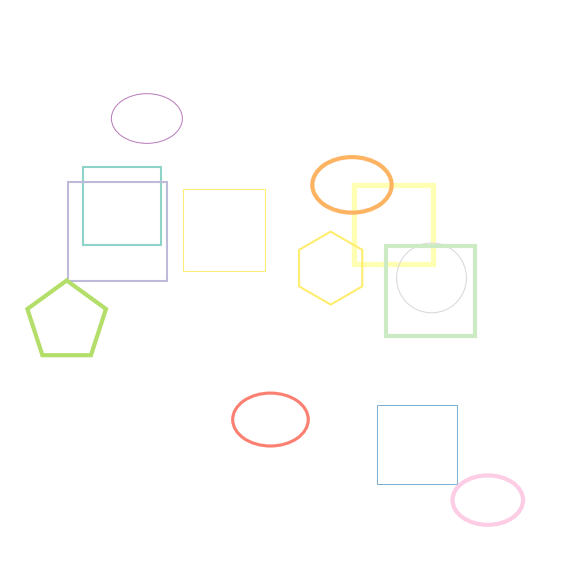[{"shape": "square", "thickness": 1, "radius": 0.34, "center": [0.211, 0.643]}, {"shape": "square", "thickness": 2.5, "radius": 0.34, "center": [0.681, 0.61]}, {"shape": "square", "thickness": 1, "radius": 0.43, "center": [0.203, 0.598]}, {"shape": "oval", "thickness": 1.5, "radius": 0.33, "center": [0.468, 0.273]}, {"shape": "square", "thickness": 0.5, "radius": 0.34, "center": [0.722, 0.23]}, {"shape": "oval", "thickness": 2, "radius": 0.34, "center": [0.609, 0.679]}, {"shape": "pentagon", "thickness": 2, "radius": 0.36, "center": [0.115, 0.442]}, {"shape": "oval", "thickness": 2, "radius": 0.31, "center": [0.845, 0.133]}, {"shape": "circle", "thickness": 0.5, "radius": 0.3, "center": [0.747, 0.518]}, {"shape": "oval", "thickness": 0.5, "radius": 0.31, "center": [0.254, 0.794]}, {"shape": "square", "thickness": 2, "radius": 0.39, "center": [0.746, 0.496]}, {"shape": "square", "thickness": 0.5, "radius": 0.36, "center": [0.388, 0.601]}, {"shape": "hexagon", "thickness": 1, "radius": 0.32, "center": [0.573, 0.535]}]